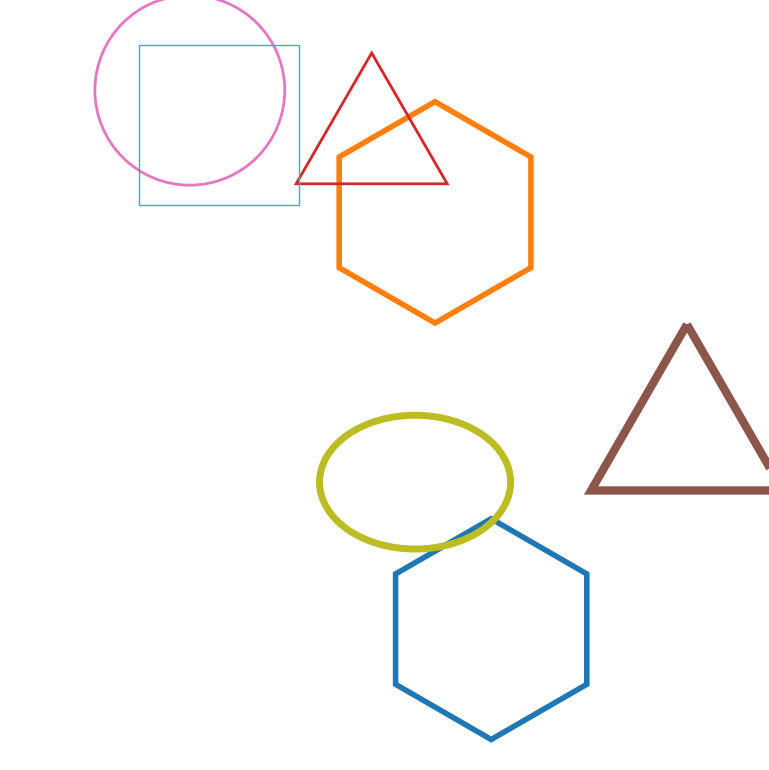[{"shape": "hexagon", "thickness": 2, "radius": 0.72, "center": [0.638, 0.183]}, {"shape": "hexagon", "thickness": 2, "radius": 0.72, "center": [0.565, 0.724]}, {"shape": "triangle", "thickness": 1, "radius": 0.57, "center": [0.483, 0.818]}, {"shape": "triangle", "thickness": 3, "radius": 0.72, "center": [0.892, 0.435]}, {"shape": "circle", "thickness": 1, "radius": 0.62, "center": [0.247, 0.883]}, {"shape": "oval", "thickness": 2.5, "radius": 0.62, "center": [0.539, 0.374]}, {"shape": "square", "thickness": 0.5, "radius": 0.52, "center": [0.284, 0.838]}]